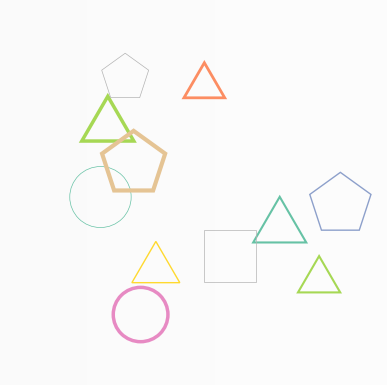[{"shape": "circle", "thickness": 0.5, "radius": 0.4, "center": [0.259, 0.488]}, {"shape": "triangle", "thickness": 1.5, "radius": 0.4, "center": [0.722, 0.41]}, {"shape": "triangle", "thickness": 2, "radius": 0.3, "center": [0.527, 0.776]}, {"shape": "pentagon", "thickness": 1, "radius": 0.42, "center": [0.878, 0.469]}, {"shape": "circle", "thickness": 2.5, "radius": 0.35, "center": [0.363, 0.183]}, {"shape": "triangle", "thickness": 2.5, "radius": 0.39, "center": [0.278, 0.672]}, {"shape": "triangle", "thickness": 1.5, "radius": 0.31, "center": [0.823, 0.272]}, {"shape": "triangle", "thickness": 1, "radius": 0.36, "center": [0.402, 0.301]}, {"shape": "pentagon", "thickness": 3, "radius": 0.43, "center": [0.345, 0.574]}, {"shape": "square", "thickness": 0.5, "radius": 0.33, "center": [0.593, 0.335]}, {"shape": "pentagon", "thickness": 0.5, "radius": 0.32, "center": [0.323, 0.798]}]